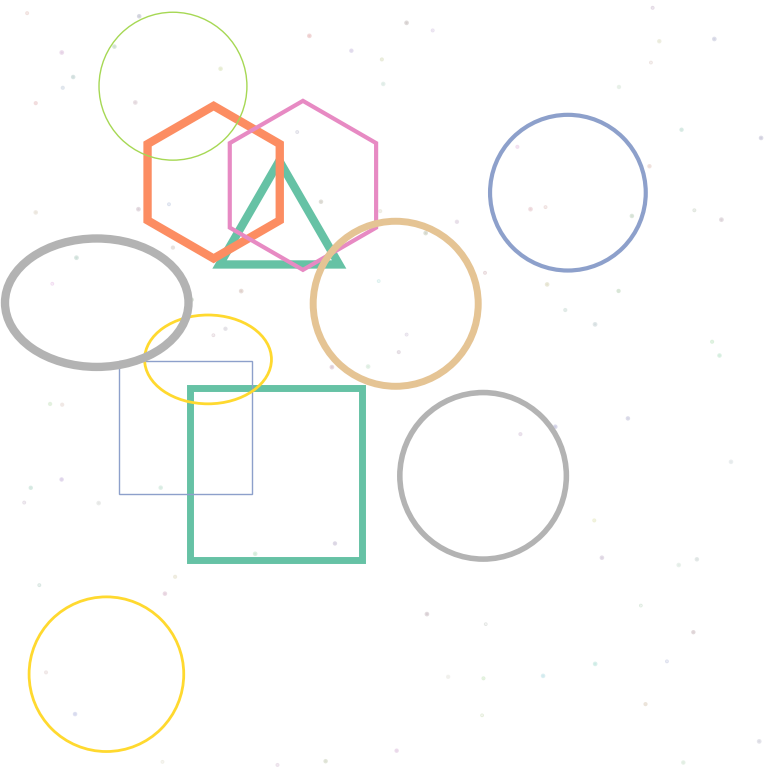[{"shape": "triangle", "thickness": 3, "radius": 0.45, "center": [0.363, 0.701]}, {"shape": "square", "thickness": 2.5, "radius": 0.56, "center": [0.359, 0.384]}, {"shape": "hexagon", "thickness": 3, "radius": 0.5, "center": [0.277, 0.763]}, {"shape": "square", "thickness": 0.5, "radius": 0.43, "center": [0.241, 0.445]}, {"shape": "circle", "thickness": 1.5, "radius": 0.51, "center": [0.738, 0.75]}, {"shape": "hexagon", "thickness": 1.5, "radius": 0.55, "center": [0.393, 0.759]}, {"shape": "circle", "thickness": 0.5, "radius": 0.48, "center": [0.225, 0.888]}, {"shape": "oval", "thickness": 1, "radius": 0.41, "center": [0.27, 0.533]}, {"shape": "circle", "thickness": 1, "radius": 0.5, "center": [0.138, 0.124]}, {"shape": "circle", "thickness": 2.5, "radius": 0.54, "center": [0.514, 0.605]}, {"shape": "circle", "thickness": 2, "radius": 0.54, "center": [0.627, 0.382]}, {"shape": "oval", "thickness": 3, "radius": 0.6, "center": [0.126, 0.607]}]